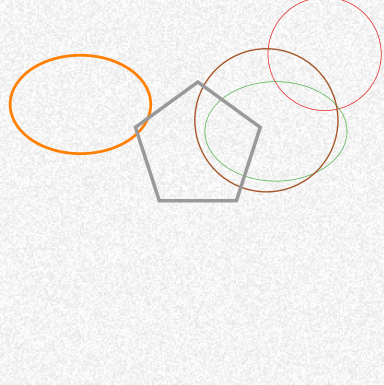[{"shape": "circle", "thickness": 0.5, "radius": 0.74, "center": [0.843, 0.86]}, {"shape": "oval", "thickness": 0.5, "radius": 0.92, "center": [0.717, 0.659]}, {"shape": "oval", "thickness": 2, "radius": 0.91, "center": [0.209, 0.729]}, {"shape": "circle", "thickness": 1, "radius": 0.93, "center": [0.692, 0.688]}, {"shape": "pentagon", "thickness": 2.5, "radius": 0.85, "center": [0.514, 0.617]}]